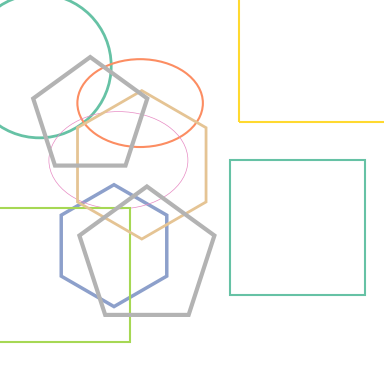[{"shape": "circle", "thickness": 2, "radius": 0.93, "center": [0.102, 0.829]}, {"shape": "square", "thickness": 1.5, "radius": 0.88, "center": [0.774, 0.409]}, {"shape": "oval", "thickness": 1.5, "radius": 0.81, "center": [0.364, 0.732]}, {"shape": "hexagon", "thickness": 2.5, "radius": 0.79, "center": [0.296, 0.362]}, {"shape": "oval", "thickness": 0.5, "radius": 0.9, "center": [0.308, 0.584]}, {"shape": "square", "thickness": 1.5, "radius": 0.87, "center": [0.163, 0.285]}, {"shape": "square", "thickness": 1.5, "radius": 0.99, "center": [0.819, 0.882]}, {"shape": "hexagon", "thickness": 2, "radius": 0.96, "center": [0.368, 0.572]}, {"shape": "pentagon", "thickness": 3, "radius": 0.92, "center": [0.382, 0.331]}, {"shape": "pentagon", "thickness": 3, "radius": 0.78, "center": [0.234, 0.696]}]